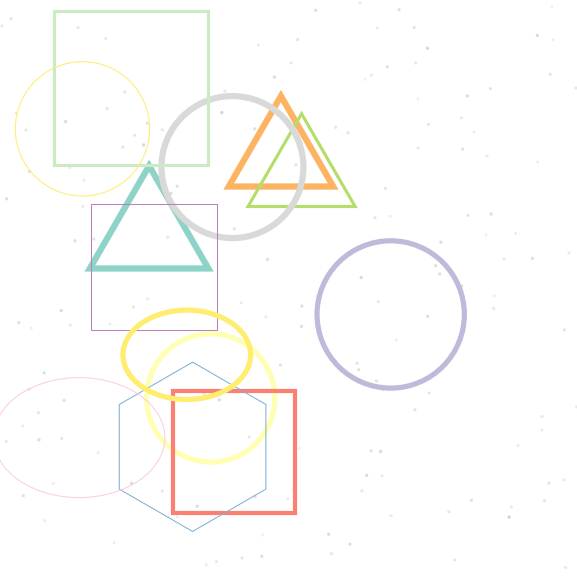[{"shape": "triangle", "thickness": 3, "radius": 0.59, "center": [0.258, 0.593]}, {"shape": "circle", "thickness": 2.5, "radius": 0.56, "center": [0.365, 0.31]}, {"shape": "circle", "thickness": 2.5, "radius": 0.64, "center": [0.677, 0.455]}, {"shape": "square", "thickness": 2, "radius": 0.53, "center": [0.405, 0.217]}, {"shape": "hexagon", "thickness": 0.5, "radius": 0.73, "center": [0.333, 0.225]}, {"shape": "triangle", "thickness": 3, "radius": 0.52, "center": [0.487, 0.728]}, {"shape": "triangle", "thickness": 1.5, "radius": 0.54, "center": [0.522, 0.695]}, {"shape": "oval", "thickness": 0.5, "radius": 0.74, "center": [0.137, 0.241]}, {"shape": "circle", "thickness": 3, "radius": 0.61, "center": [0.402, 0.71]}, {"shape": "square", "thickness": 0.5, "radius": 0.55, "center": [0.266, 0.537]}, {"shape": "square", "thickness": 1.5, "radius": 0.66, "center": [0.227, 0.847]}, {"shape": "oval", "thickness": 2.5, "radius": 0.55, "center": [0.323, 0.385]}, {"shape": "circle", "thickness": 0.5, "radius": 0.58, "center": [0.143, 0.776]}]